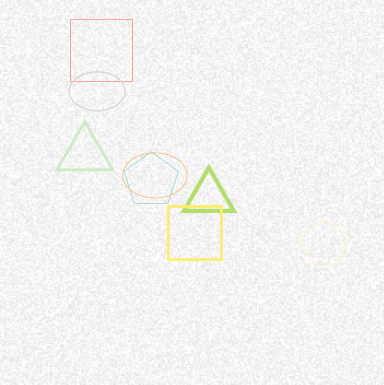[{"shape": "pentagon", "thickness": 0.5, "radius": 0.37, "center": [0.393, 0.532]}, {"shape": "pentagon", "thickness": 0.5, "radius": 0.33, "center": [0.843, 0.367]}, {"shape": "square", "thickness": 0.5, "radius": 0.4, "center": [0.263, 0.87]}, {"shape": "oval", "thickness": 0.5, "radius": 0.42, "center": [0.402, 0.544]}, {"shape": "triangle", "thickness": 3, "radius": 0.37, "center": [0.543, 0.49]}, {"shape": "oval", "thickness": 1, "radius": 0.36, "center": [0.252, 0.763]}, {"shape": "triangle", "thickness": 2, "radius": 0.42, "center": [0.22, 0.601]}, {"shape": "square", "thickness": 2, "radius": 0.35, "center": [0.505, 0.396]}]